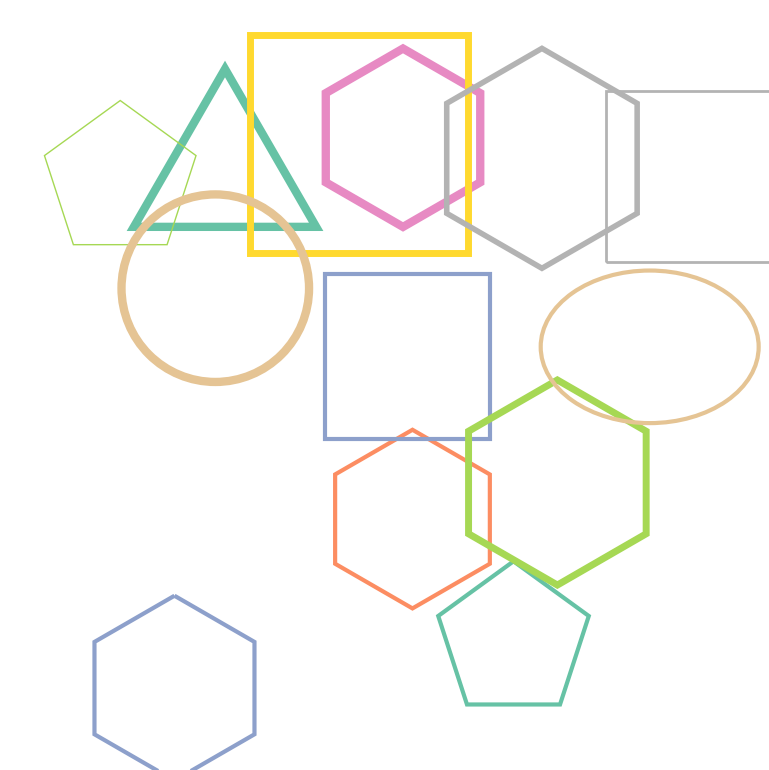[{"shape": "pentagon", "thickness": 1.5, "radius": 0.51, "center": [0.667, 0.168]}, {"shape": "triangle", "thickness": 3, "radius": 0.68, "center": [0.292, 0.774]}, {"shape": "hexagon", "thickness": 1.5, "radius": 0.58, "center": [0.536, 0.326]}, {"shape": "square", "thickness": 1.5, "radius": 0.54, "center": [0.529, 0.537]}, {"shape": "hexagon", "thickness": 1.5, "radius": 0.6, "center": [0.227, 0.106]}, {"shape": "hexagon", "thickness": 3, "radius": 0.58, "center": [0.523, 0.821]}, {"shape": "hexagon", "thickness": 2.5, "radius": 0.67, "center": [0.724, 0.373]}, {"shape": "pentagon", "thickness": 0.5, "radius": 0.52, "center": [0.156, 0.766]}, {"shape": "square", "thickness": 2.5, "radius": 0.71, "center": [0.466, 0.814]}, {"shape": "circle", "thickness": 3, "radius": 0.61, "center": [0.28, 0.626]}, {"shape": "oval", "thickness": 1.5, "radius": 0.71, "center": [0.844, 0.55]}, {"shape": "square", "thickness": 1, "radius": 0.55, "center": [0.898, 0.771]}, {"shape": "hexagon", "thickness": 2, "radius": 0.71, "center": [0.704, 0.794]}]